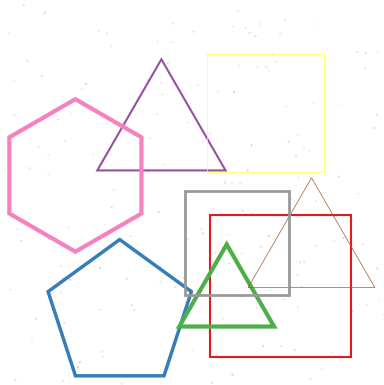[{"shape": "square", "thickness": 1.5, "radius": 0.92, "center": [0.729, 0.257]}, {"shape": "pentagon", "thickness": 2.5, "radius": 0.98, "center": [0.311, 0.182]}, {"shape": "triangle", "thickness": 3, "radius": 0.71, "center": [0.589, 0.223]}, {"shape": "triangle", "thickness": 1.5, "radius": 0.96, "center": [0.419, 0.654]}, {"shape": "square", "thickness": 0.5, "radius": 0.76, "center": [0.691, 0.706]}, {"shape": "triangle", "thickness": 0.5, "radius": 0.95, "center": [0.809, 0.348]}, {"shape": "hexagon", "thickness": 3, "radius": 0.99, "center": [0.196, 0.544]}, {"shape": "square", "thickness": 2, "radius": 0.68, "center": [0.614, 0.369]}]